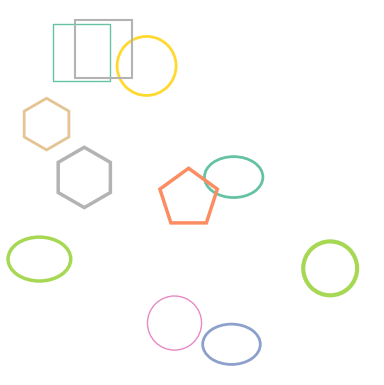[{"shape": "oval", "thickness": 2, "radius": 0.38, "center": [0.607, 0.54]}, {"shape": "square", "thickness": 1, "radius": 0.37, "center": [0.213, 0.864]}, {"shape": "pentagon", "thickness": 2.5, "radius": 0.39, "center": [0.49, 0.484]}, {"shape": "oval", "thickness": 2, "radius": 0.37, "center": [0.601, 0.106]}, {"shape": "circle", "thickness": 1, "radius": 0.35, "center": [0.453, 0.161]}, {"shape": "oval", "thickness": 2.5, "radius": 0.41, "center": [0.102, 0.327]}, {"shape": "circle", "thickness": 3, "radius": 0.35, "center": [0.858, 0.303]}, {"shape": "circle", "thickness": 2, "radius": 0.38, "center": [0.381, 0.829]}, {"shape": "hexagon", "thickness": 2, "radius": 0.34, "center": [0.121, 0.678]}, {"shape": "hexagon", "thickness": 2.5, "radius": 0.39, "center": [0.219, 0.539]}, {"shape": "square", "thickness": 1.5, "radius": 0.37, "center": [0.269, 0.873]}]